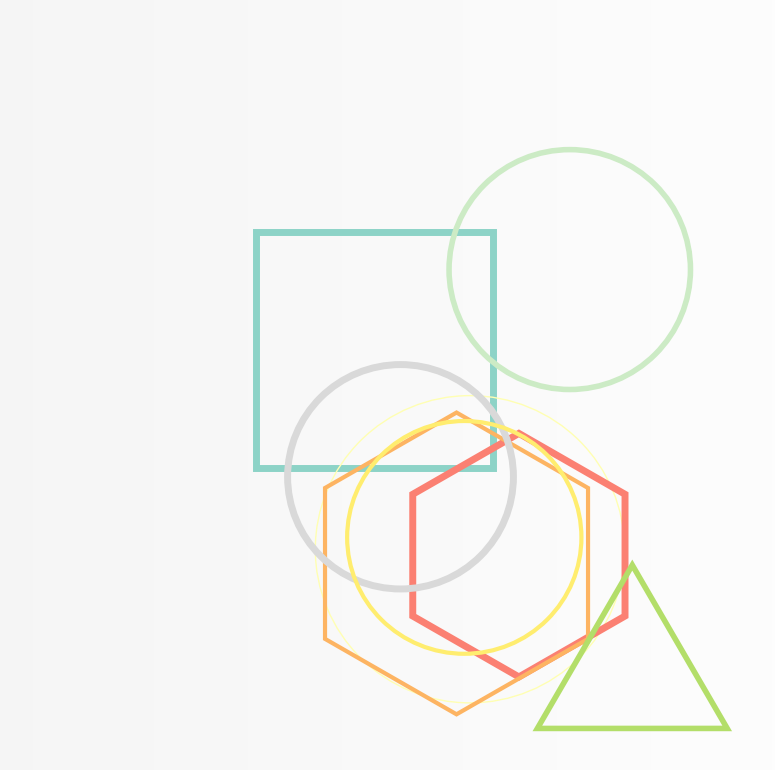[{"shape": "square", "thickness": 2.5, "radius": 0.77, "center": [0.483, 0.545]}, {"shape": "circle", "thickness": 0.5, "radius": 1.0, "center": [0.606, 0.287]}, {"shape": "hexagon", "thickness": 2.5, "radius": 0.79, "center": [0.67, 0.279]}, {"shape": "hexagon", "thickness": 1.5, "radius": 0.98, "center": [0.589, 0.268]}, {"shape": "triangle", "thickness": 2, "radius": 0.71, "center": [0.816, 0.125]}, {"shape": "circle", "thickness": 2.5, "radius": 0.73, "center": [0.517, 0.381]}, {"shape": "circle", "thickness": 2, "radius": 0.78, "center": [0.735, 0.65]}, {"shape": "circle", "thickness": 1.5, "radius": 0.76, "center": [0.599, 0.302]}]